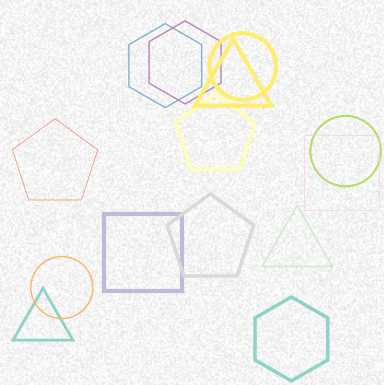[{"shape": "hexagon", "thickness": 2.5, "radius": 0.55, "center": [0.757, 0.12]}, {"shape": "triangle", "thickness": 2, "radius": 0.45, "center": [0.112, 0.161]}, {"shape": "pentagon", "thickness": 2.5, "radius": 0.54, "center": [0.56, 0.647]}, {"shape": "square", "thickness": 3, "radius": 0.5, "center": [0.371, 0.344]}, {"shape": "pentagon", "thickness": 0.5, "radius": 0.58, "center": [0.143, 0.575]}, {"shape": "hexagon", "thickness": 1, "radius": 0.55, "center": [0.429, 0.83]}, {"shape": "circle", "thickness": 1, "radius": 0.4, "center": [0.161, 0.253]}, {"shape": "circle", "thickness": 1.5, "radius": 0.46, "center": [0.898, 0.608]}, {"shape": "square", "thickness": 0.5, "radius": 0.48, "center": [0.886, 0.552]}, {"shape": "pentagon", "thickness": 2.5, "radius": 0.59, "center": [0.547, 0.379]}, {"shape": "hexagon", "thickness": 1, "radius": 0.54, "center": [0.481, 0.838]}, {"shape": "triangle", "thickness": 1, "radius": 0.53, "center": [0.772, 0.361]}, {"shape": "triangle", "thickness": 3, "radius": 0.57, "center": [0.606, 0.783]}, {"shape": "circle", "thickness": 3, "radius": 0.43, "center": [0.631, 0.827]}]